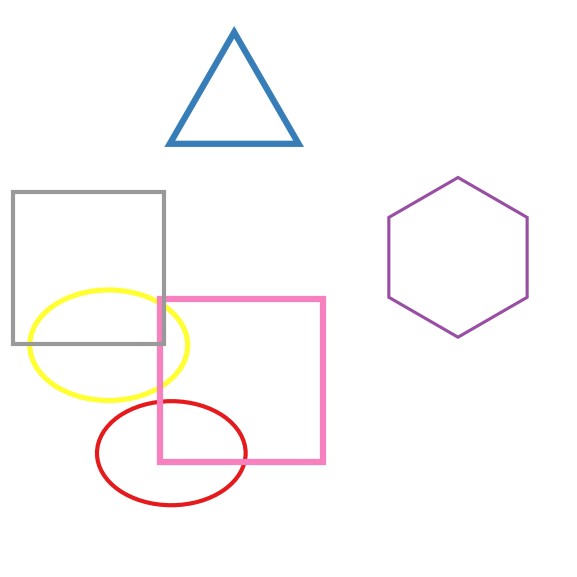[{"shape": "oval", "thickness": 2, "radius": 0.64, "center": [0.297, 0.214]}, {"shape": "triangle", "thickness": 3, "radius": 0.64, "center": [0.406, 0.815]}, {"shape": "hexagon", "thickness": 1.5, "radius": 0.69, "center": [0.793, 0.554]}, {"shape": "oval", "thickness": 2.5, "radius": 0.68, "center": [0.188, 0.401]}, {"shape": "square", "thickness": 3, "radius": 0.71, "center": [0.418, 0.34]}, {"shape": "square", "thickness": 2, "radius": 0.65, "center": [0.153, 0.535]}]